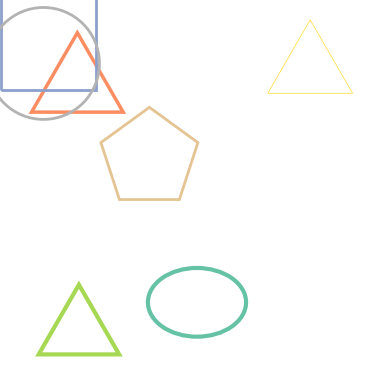[{"shape": "oval", "thickness": 3, "radius": 0.64, "center": [0.512, 0.215]}, {"shape": "triangle", "thickness": 2.5, "radius": 0.69, "center": [0.201, 0.777]}, {"shape": "square", "thickness": 2, "radius": 0.62, "center": [0.126, 0.891]}, {"shape": "triangle", "thickness": 3, "radius": 0.6, "center": [0.205, 0.14]}, {"shape": "triangle", "thickness": 0.5, "radius": 0.64, "center": [0.806, 0.821]}, {"shape": "pentagon", "thickness": 2, "radius": 0.66, "center": [0.388, 0.589]}, {"shape": "circle", "thickness": 2, "radius": 0.73, "center": [0.113, 0.835]}]